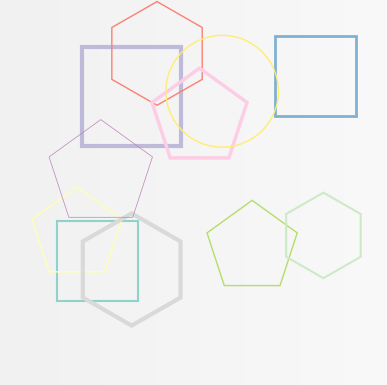[{"shape": "square", "thickness": 1.5, "radius": 0.52, "center": [0.251, 0.323]}, {"shape": "pentagon", "thickness": 1, "radius": 0.61, "center": [0.198, 0.392]}, {"shape": "square", "thickness": 3, "radius": 0.64, "center": [0.34, 0.749]}, {"shape": "hexagon", "thickness": 1, "radius": 0.67, "center": [0.405, 0.861]}, {"shape": "square", "thickness": 2, "radius": 0.52, "center": [0.814, 0.802]}, {"shape": "pentagon", "thickness": 1, "radius": 0.61, "center": [0.651, 0.357]}, {"shape": "pentagon", "thickness": 2.5, "radius": 0.64, "center": [0.515, 0.694]}, {"shape": "hexagon", "thickness": 3, "radius": 0.73, "center": [0.34, 0.3]}, {"shape": "pentagon", "thickness": 0.5, "radius": 0.7, "center": [0.26, 0.549]}, {"shape": "hexagon", "thickness": 1.5, "radius": 0.56, "center": [0.835, 0.389]}, {"shape": "circle", "thickness": 1, "radius": 0.73, "center": [0.573, 0.763]}]